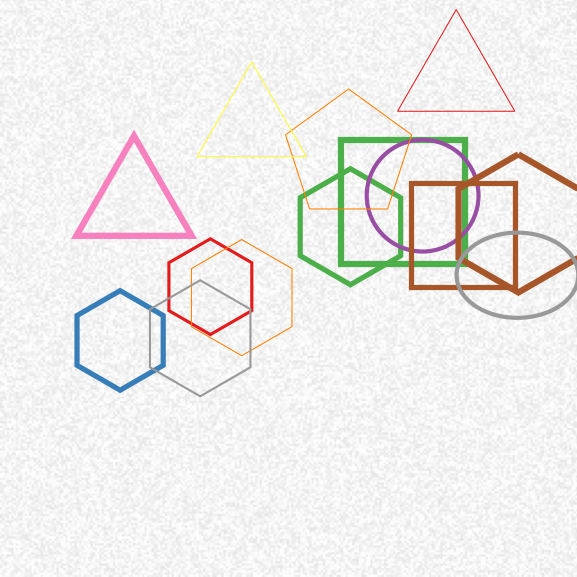[{"shape": "triangle", "thickness": 0.5, "radius": 0.59, "center": [0.79, 0.865]}, {"shape": "hexagon", "thickness": 1.5, "radius": 0.41, "center": [0.364, 0.503]}, {"shape": "hexagon", "thickness": 2.5, "radius": 0.43, "center": [0.208, 0.41]}, {"shape": "square", "thickness": 3, "radius": 0.54, "center": [0.698, 0.649]}, {"shape": "hexagon", "thickness": 2.5, "radius": 0.5, "center": [0.607, 0.607]}, {"shape": "circle", "thickness": 2, "radius": 0.48, "center": [0.732, 0.66]}, {"shape": "pentagon", "thickness": 0.5, "radius": 0.57, "center": [0.604, 0.73]}, {"shape": "hexagon", "thickness": 0.5, "radius": 0.5, "center": [0.419, 0.484]}, {"shape": "triangle", "thickness": 0.5, "radius": 0.55, "center": [0.436, 0.783]}, {"shape": "square", "thickness": 2.5, "radius": 0.45, "center": [0.801, 0.592]}, {"shape": "hexagon", "thickness": 3, "radius": 0.6, "center": [0.898, 0.612]}, {"shape": "triangle", "thickness": 3, "radius": 0.58, "center": [0.232, 0.648]}, {"shape": "hexagon", "thickness": 1, "radius": 0.5, "center": [0.347, 0.413]}, {"shape": "oval", "thickness": 2, "radius": 0.53, "center": [0.896, 0.523]}]